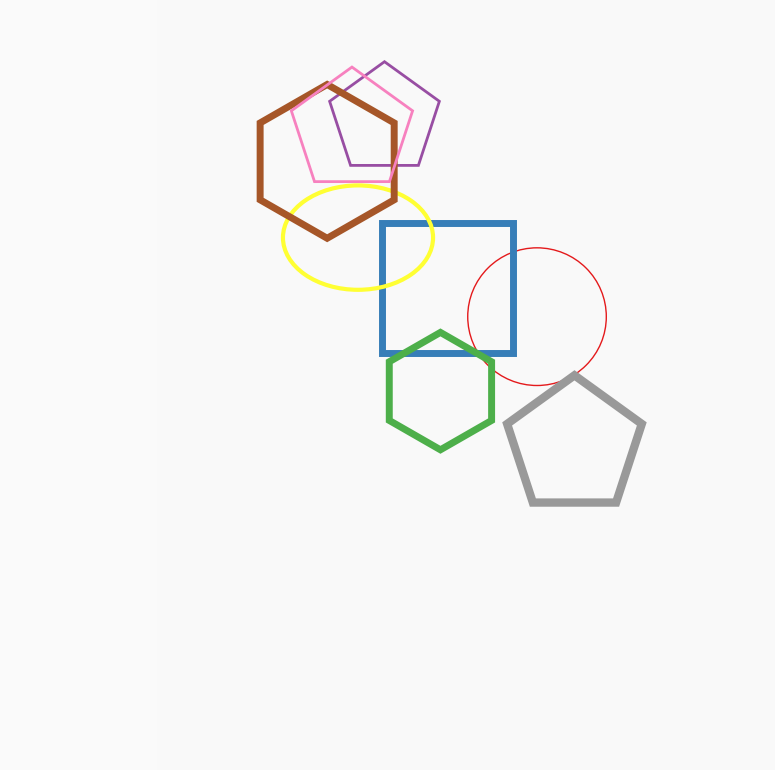[{"shape": "circle", "thickness": 0.5, "radius": 0.45, "center": [0.693, 0.589]}, {"shape": "square", "thickness": 2.5, "radius": 0.42, "center": [0.578, 0.626]}, {"shape": "hexagon", "thickness": 2.5, "radius": 0.38, "center": [0.568, 0.492]}, {"shape": "pentagon", "thickness": 1, "radius": 0.37, "center": [0.496, 0.845]}, {"shape": "oval", "thickness": 1.5, "radius": 0.48, "center": [0.462, 0.691]}, {"shape": "hexagon", "thickness": 2.5, "radius": 0.5, "center": [0.422, 0.79]}, {"shape": "pentagon", "thickness": 1, "radius": 0.41, "center": [0.454, 0.831]}, {"shape": "pentagon", "thickness": 3, "radius": 0.46, "center": [0.741, 0.421]}]